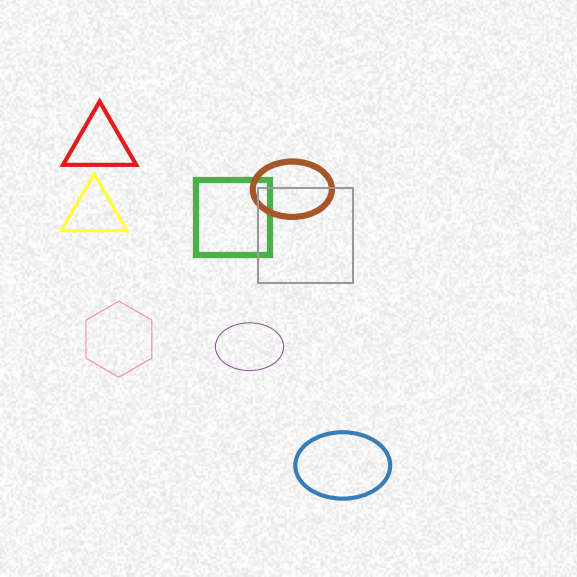[{"shape": "triangle", "thickness": 2, "radius": 0.37, "center": [0.173, 0.75]}, {"shape": "oval", "thickness": 2, "radius": 0.41, "center": [0.593, 0.193]}, {"shape": "square", "thickness": 3, "radius": 0.32, "center": [0.403, 0.623]}, {"shape": "oval", "thickness": 0.5, "radius": 0.3, "center": [0.432, 0.399]}, {"shape": "triangle", "thickness": 1.5, "radius": 0.33, "center": [0.163, 0.632]}, {"shape": "oval", "thickness": 3, "radius": 0.34, "center": [0.506, 0.671]}, {"shape": "hexagon", "thickness": 0.5, "radius": 0.33, "center": [0.206, 0.412]}, {"shape": "square", "thickness": 1, "radius": 0.41, "center": [0.529, 0.591]}]